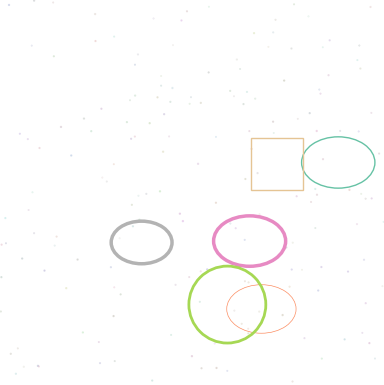[{"shape": "oval", "thickness": 1, "radius": 0.48, "center": [0.879, 0.578]}, {"shape": "oval", "thickness": 0.5, "radius": 0.45, "center": [0.679, 0.197]}, {"shape": "oval", "thickness": 2.5, "radius": 0.47, "center": [0.648, 0.374]}, {"shape": "circle", "thickness": 2, "radius": 0.5, "center": [0.591, 0.209]}, {"shape": "square", "thickness": 1, "radius": 0.34, "center": [0.72, 0.575]}, {"shape": "oval", "thickness": 2.5, "radius": 0.4, "center": [0.368, 0.37]}]